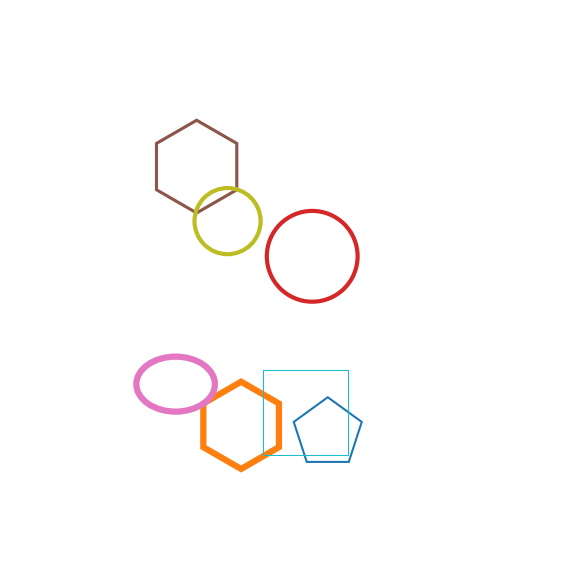[{"shape": "pentagon", "thickness": 1, "radius": 0.31, "center": [0.568, 0.249]}, {"shape": "hexagon", "thickness": 3, "radius": 0.38, "center": [0.418, 0.263]}, {"shape": "circle", "thickness": 2, "radius": 0.39, "center": [0.541, 0.555]}, {"shape": "hexagon", "thickness": 1.5, "radius": 0.4, "center": [0.34, 0.711]}, {"shape": "oval", "thickness": 3, "radius": 0.34, "center": [0.304, 0.334]}, {"shape": "circle", "thickness": 2, "radius": 0.29, "center": [0.394, 0.616]}, {"shape": "square", "thickness": 0.5, "radius": 0.37, "center": [0.529, 0.285]}]